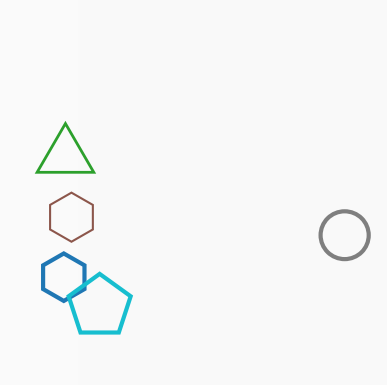[{"shape": "hexagon", "thickness": 3, "radius": 0.31, "center": [0.165, 0.28]}, {"shape": "triangle", "thickness": 2, "radius": 0.42, "center": [0.169, 0.595]}, {"shape": "hexagon", "thickness": 1.5, "radius": 0.32, "center": [0.184, 0.436]}, {"shape": "circle", "thickness": 3, "radius": 0.31, "center": [0.889, 0.389]}, {"shape": "pentagon", "thickness": 3, "radius": 0.42, "center": [0.257, 0.204]}]